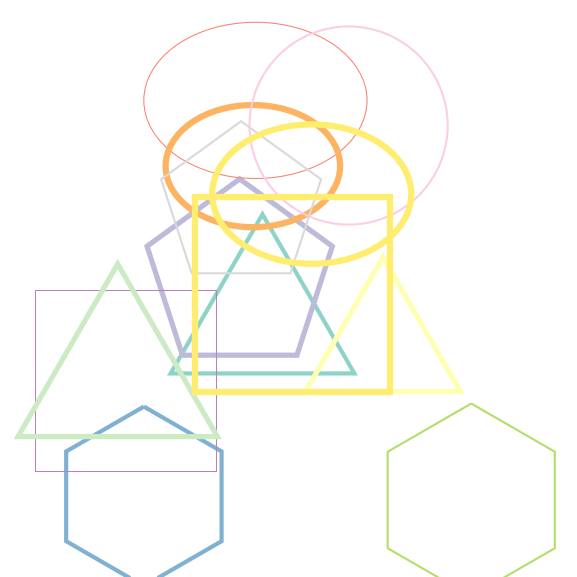[{"shape": "triangle", "thickness": 2, "radius": 0.92, "center": [0.455, 0.444]}, {"shape": "triangle", "thickness": 2.5, "radius": 0.77, "center": [0.663, 0.399]}, {"shape": "pentagon", "thickness": 2.5, "radius": 0.84, "center": [0.415, 0.521]}, {"shape": "oval", "thickness": 0.5, "radius": 0.97, "center": [0.442, 0.825]}, {"shape": "hexagon", "thickness": 2, "radius": 0.78, "center": [0.249, 0.14]}, {"shape": "oval", "thickness": 3, "radius": 0.76, "center": [0.438, 0.712]}, {"shape": "hexagon", "thickness": 1, "radius": 0.84, "center": [0.816, 0.133]}, {"shape": "circle", "thickness": 1, "radius": 0.86, "center": [0.604, 0.782]}, {"shape": "pentagon", "thickness": 1, "radius": 0.73, "center": [0.417, 0.644]}, {"shape": "square", "thickness": 0.5, "radius": 0.78, "center": [0.217, 0.341]}, {"shape": "triangle", "thickness": 2.5, "radius": 1.0, "center": [0.204, 0.343]}, {"shape": "oval", "thickness": 3, "radius": 0.86, "center": [0.54, 0.663]}, {"shape": "square", "thickness": 3, "radius": 0.84, "center": [0.506, 0.489]}]